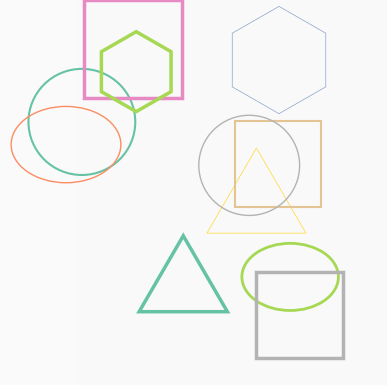[{"shape": "circle", "thickness": 1.5, "radius": 0.69, "center": [0.211, 0.683]}, {"shape": "triangle", "thickness": 2.5, "radius": 0.66, "center": [0.473, 0.256]}, {"shape": "oval", "thickness": 1, "radius": 0.71, "center": [0.17, 0.624]}, {"shape": "hexagon", "thickness": 0.5, "radius": 0.7, "center": [0.72, 0.844]}, {"shape": "square", "thickness": 2.5, "radius": 0.64, "center": [0.343, 0.872]}, {"shape": "hexagon", "thickness": 2.5, "radius": 0.52, "center": [0.352, 0.814]}, {"shape": "oval", "thickness": 2, "radius": 0.62, "center": [0.749, 0.281]}, {"shape": "triangle", "thickness": 0.5, "radius": 0.74, "center": [0.662, 0.468]}, {"shape": "square", "thickness": 1.5, "radius": 0.56, "center": [0.718, 0.575]}, {"shape": "square", "thickness": 2.5, "radius": 0.56, "center": [0.773, 0.183]}, {"shape": "circle", "thickness": 1, "radius": 0.65, "center": [0.643, 0.571]}]